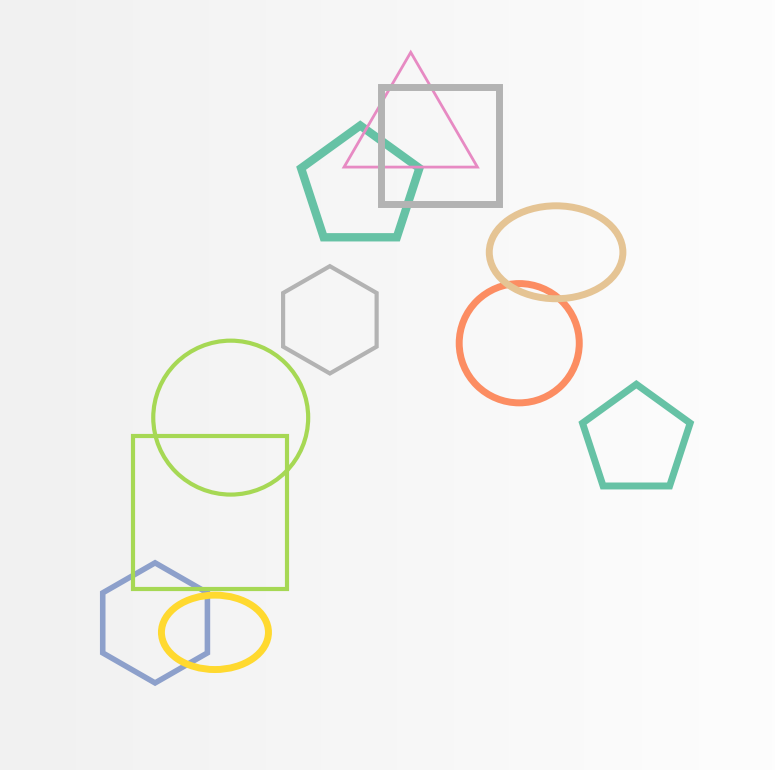[{"shape": "pentagon", "thickness": 2.5, "radius": 0.37, "center": [0.821, 0.428]}, {"shape": "pentagon", "thickness": 3, "radius": 0.4, "center": [0.465, 0.757]}, {"shape": "circle", "thickness": 2.5, "radius": 0.39, "center": [0.67, 0.554]}, {"shape": "hexagon", "thickness": 2, "radius": 0.39, "center": [0.2, 0.191]}, {"shape": "triangle", "thickness": 1, "radius": 0.5, "center": [0.53, 0.833]}, {"shape": "circle", "thickness": 1.5, "radius": 0.5, "center": [0.298, 0.458]}, {"shape": "square", "thickness": 1.5, "radius": 0.49, "center": [0.271, 0.335]}, {"shape": "oval", "thickness": 2.5, "radius": 0.35, "center": [0.277, 0.179]}, {"shape": "oval", "thickness": 2.5, "radius": 0.43, "center": [0.718, 0.672]}, {"shape": "square", "thickness": 2.5, "radius": 0.38, "center": [0.568, 0.811]}, {"shape": "hexagon", "thickness": 1.5, "radius": 0.35, "center": [0.426, 0.585]}]